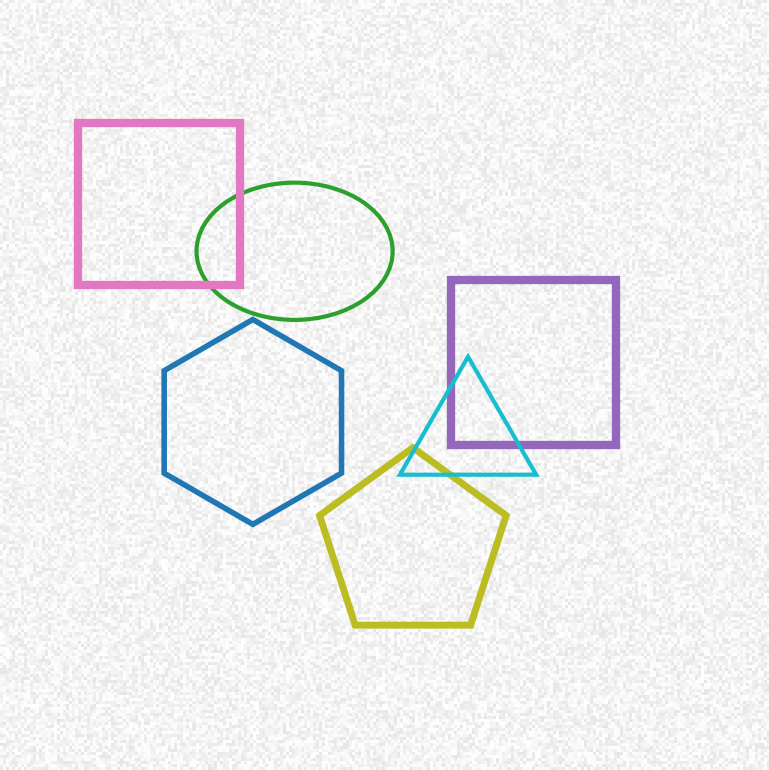[{"shape": "hexagon", "thickness": 2, "radius": 0.66, "center": [0.328, 0.452]}, {"shape": "oval", "thickness": 1.5, "radius": 0.64, "center": [0.383, 0.674]}, {"shape": "square", "thickness": 3, "radius": 0.54, "center": [0.693, 0.529]}, {"shape": "square", "thickness": 3, "radius": 0.53, "center": [0.207, 0.735]}, {"shape": "pentagon", "thickness": 2.5, "radius": 0.64, "center": [0.536, 0.291]}, {"shape": "triangle", "thickness": 1.5, "radius": 0.51, "center": [0.608, 0.435]}]